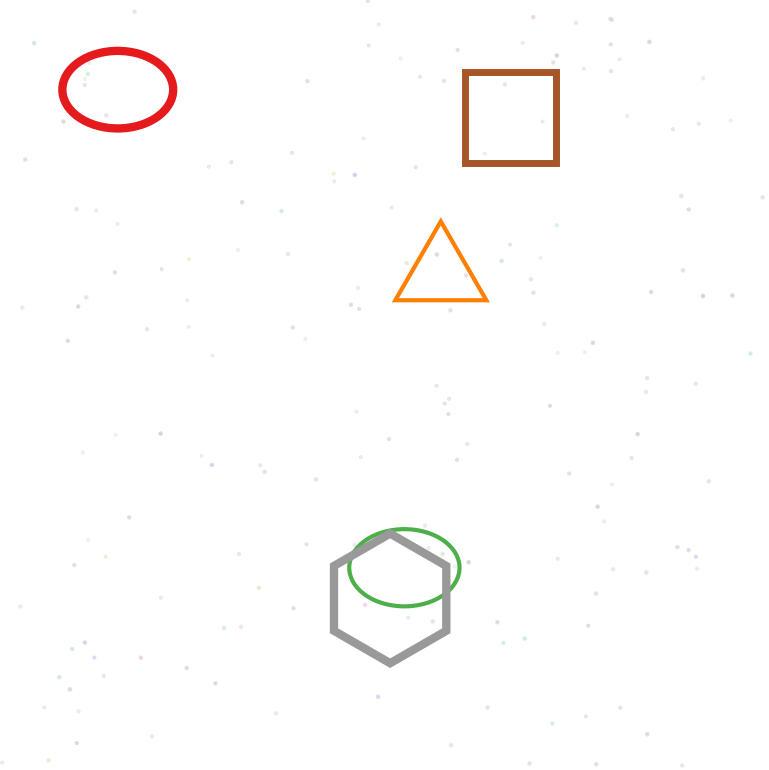[{"shape": "oval", "thickness": 3, "radius": 0.36, "center": [0.153, 0.884]}, {"shape": "oval", "thickness": 1.5, "radius": 0.36, "center": [0.525, 0.263]}, {"shape": "triangle", "thickness": 1.5, "radius": 0.34, "center": [0.572, 0.644]}, {"shape": "square", "thickness": 2.5, "radius": 0.29, "center": [0.663, 0.847]}, {"shape": "hexagon", "thickness": 3, "radius": 0.42, "center": [0.507, 0.223]}]